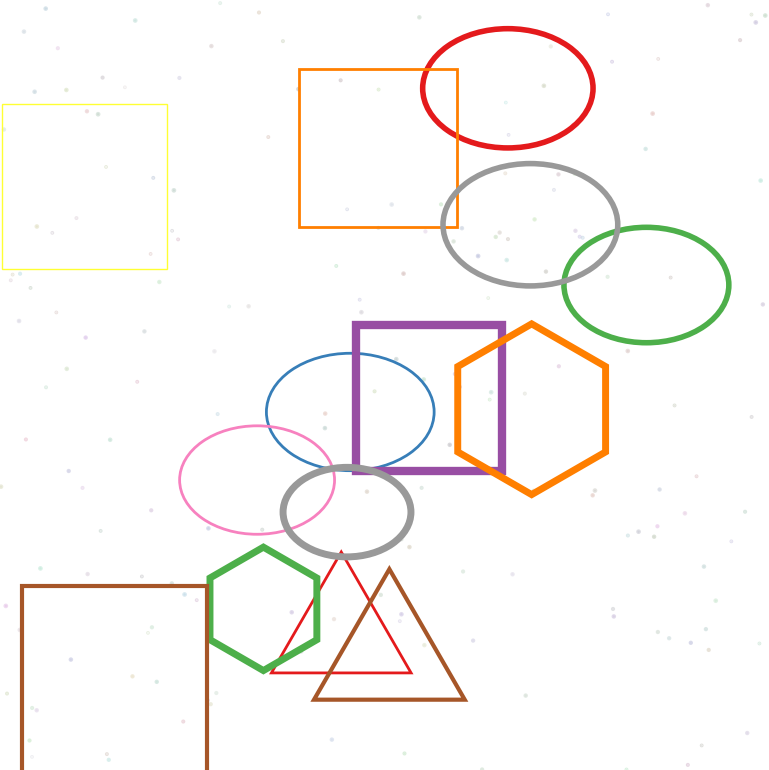[{"shape": "triangle", "thickness": 1, "radius": 0.52, "center": [0.443, 0.178]}, {"shape": "oval", "thickness": 2, "radius": 0.55, "center": [0.66, 0.885]}, {"shape": "oval", "thickness": 1, "radius": 0.54, "center": [0.455, 0.465]}, {"shape": "oval", "thickness": 2, "radius": 0.54, "center": [0.839, 0.63]}, {"shape": "hexagon", "thickness": 2.5, "radius": 0.4, "center": [0.342, 0.209]}, {"shape": "square", "thickness": 3, "radius": 0.47, "center": [0.557, 0.483]}, {"shape": "square", "thickness": 1, "radius": 0.51, "center": [0.491, 0.808]}, {"shape": "hexagon", "thickness": 2.5, "radius": 0.55, "center": [0.69, 0.469]}, {"shape": "square", "thickness": 0.5, "radius": 0.54, "center": [0.11, 0.758]}, {"shape": "triangle", "thickness": 1.5, "radius": 0.57, "center": [0.506, 0.148]}, {"shape": "square", "thickness": 1.5, "radius": 0.6, "center": [0.148, 0.119]}, {"shape": "oval", "thickness": 1, "radius": 0.5, "center": [0.334, 0.377]}, {"shape": "oval", "thickness": 2.5, "radius": 0.42, "center": [0.451, 0.335]}, {"shape": "oval", "thickness": 2, "radius": 0.57, "center": [0.689, 0.708]}]